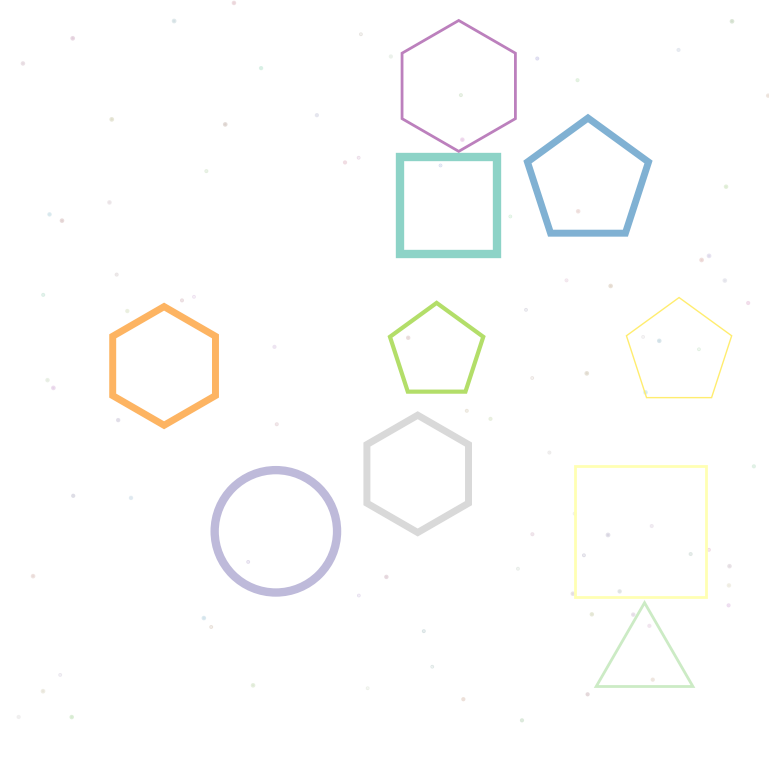[{"shape": "square", "thickness": 3, "radius": 0.31, "center": [0.582, 0.733]}, {"shape": "square", "thickness": 1, "radius": 0.43, "center": [0.832, 0.31]}, {"shape": "circle", "thickness": 3, "radius": 0.4, "center": [0.358, 0.31]}, {"shape": "pentagon", "thickness": 2.5, "radius": 0.41, "center": [0.764, 0.764]}, {"shape": "hexagon", "thickness": 2.5, "radius": 0.39, "center": [0.213, 0.525]}, {"shape": "pentagon", "thickness": 1.5, "radius": 0.32, "center": [0.567, 0.543]}, {"shape": "hexagon", "thickness": 2.5, "radius": 0.38, "center": [0.542, 0.385]}, {"shape": "hexagon", "thickness": 1, "radius": 0.42, "center": [0.596, 0.888]}, {"shape": "triangle", "thickness": 1, "radius": 0.36, "center": [0.837, 0.145]}, {"shape": "pentagon", "thickness": 0.5, "radius": 0.36, "center": [0.882, 0.542]}]